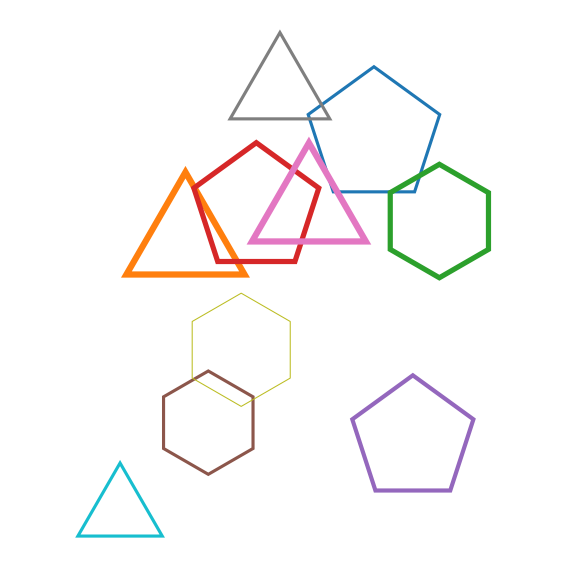[{"shape": "pentagon", "thickness": 1.5, "radius": 0.6, "center": [0.648, 0.764]}, {"shape": "triangle", "thickness": 3, "radius": 0.59, "center": [0.321, 0.583]}, {"shape": "hexagon", "thickness": 2.5, "radius": 0.49, "center": [0.761, 0.616]}, {"shape": "pentagon", "thickness": 2.5, "radius": 0.57, "center": [0.444, 0.638]}, {"shape": "pentagon", "thickness": 2, "radius": 0.55, "center": [0.715, 0.239]}, {"shape": "hexagon", "thickness": 1.5, "radius": 0.45, "center": [0.361, 0.267]}, {"shape": "triangle", "thickness": 3, "radius": 0.57, "center": [0.535, 0.638]}, {"shape": "triangle", "thickness": 1.5, "radius": 0.5, "center": [0.485, 0.843]}, {"shape": "hexagon", "thickness": 0.5, "radius": 0.49, "center": [0.418, 0.393]}, {"shape": "triangle", "thickness": 1.5, "radius": 0.42, "center": [0.208, 0.113]}]